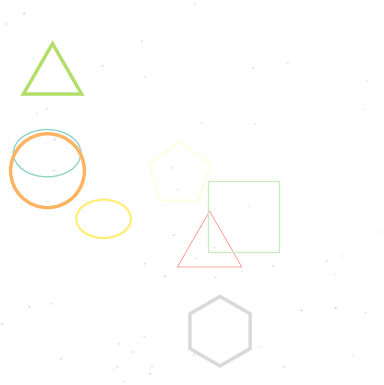[{"shape": "oval", "thickness": 1, "radius": 0.44, "center": [0.122, 0.602]}, {"shape": "pentagon", "thickness": 0.5, "radius": 0.42, "center": [0.467, 0.548]}, {"shape": "triangle", "thickness": 0.5, "radius": 0.48, "center": [0.544, 0.355]}, {"shape": "circle", "thickness": 2.5, "radius": 0.48, "center": [0.123, 0.557]}, {"shape": "triangle", "thickness": 2.5, "radius": 0.44, "center": [0.136, 0.799]}, {"shape": "hexagon", "thickness": 2.5, "radius": 0.45, "center": [0.572, 0.14]}, {"shape": "square", "thickness": 1, "radius": 0.46, "center": [0.632, 0.437]}, {"shape": "oval", "thickness": 1.5, "radius": 0.36, "center": [0.269, 0.432]}]